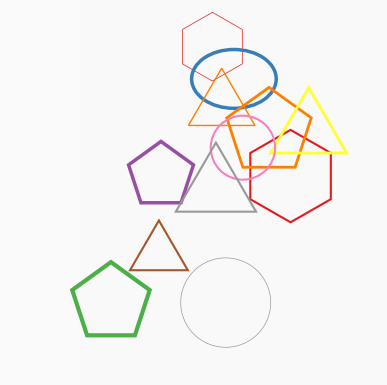[{"shape": "hexagon", "thickness": 0.5, "radius": 0.45, "center": [0.548, 0.879]}, {"shape": "hexagon", "thickness": 1.5, "radius": 0.6, "center": [0.75, 0.543]}, {"shape": "oval", "thickness": 2.5, "radius": 0.55, "center": [0.604, 0.795]}, {"shape": "pentagon", "thickness": 3, "radius": 0.53, "center": [0.286, 0.214]}, {"shape": "pentagon", "thickness": 2.5, "radius": 0.44, "center": [0.415, 0.545]}, {"shape": "pentagon", "thickness": 2, "radius": 0.57, "center": [0.694, 0.658]}, {"shape": "triangle", "thickness": 1, "radius": 0.5, "center": [0.572, 0.724]}, {"shape": "triangle", "thickness": 2, "radius": 0.57, "center": [0.797, 0.659]}, {"shape": "triangle", "thickness": 1.5, "radius": 0.43, "center": [0.41, 0.341]}, {"shape": "circle", "thickness": 1.5, "radius": 0.42, "center": [0.627, 0.616]}, {"shape": "circle", "thickness": 0.5, "radius": 0.58, "center": [0.582, 0.214]}, {"shape": "triangle", "thickness": 1.5, "radius": 0.6, "center": [0.557, 0.51]}]